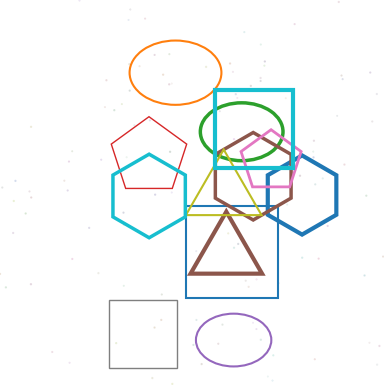[{"shape": "square", "thickness": 1.5, "radius": 0.6, "center": [0.602, 0.346]}, {"shape": "hexagon", "thickness": 3, "radius": 0.51, "center": [0.785, 0.493]}, {"shape": "oval", "thickness": 1.5, "radius": 0.6, "center": [0.456, 0.811]}, {"shape": "oval", "thickness": 2.5, "radius": 0.54, "center": [0.628, 0.658]}, {"shape": "pentagon", "thickness": 1, "radius": 0.51, "center": [0.387, 0.594]}, {"shape": "oval", "thickness": 1.5, "radius": 0.49, "center": [0.607, 0.117]}, {"shape": "hexagon", "thickness": 2.5, "radius": 0.57, "center": [0.658, 0.542]}, {"shape": "triangle", "thickness": 3, "radius": 0.54, "center": [0.588, 0.343]}, {"shape": "pentagon", "thickness": 2, "radius": 0.41, "center": [0.704, 0.581]}, {"shape": "square", "thickness": 1, "radius": 0.44, "center": [0.372, 0.133]}, {"shape": "triangle", "thickness": 1.5, "radius": 0.57, "center": [0.581, 0.498]}, {"shape": "square", "thickness": 3, "radius": 0.51, "center": [0.66, 0.664]}, {"shape": "hexagon", "thickness": 2.5, "radius": 0.54, "center": [0.387, 0.491]}]